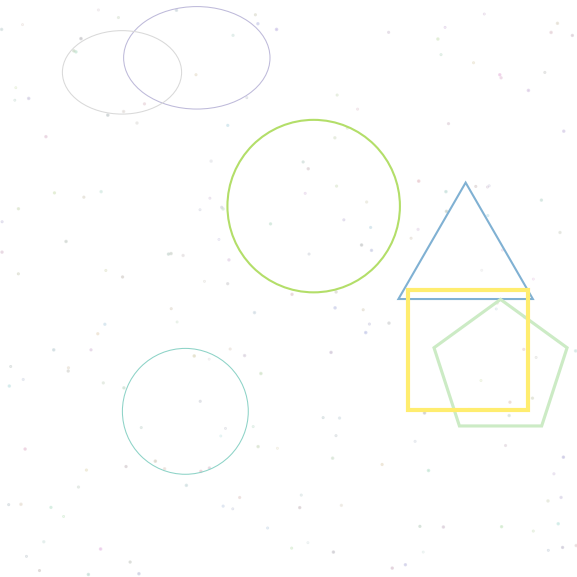[{"shape": "circle", "thickness": 0.5, "radius": 0.54, "center": [0.321, 0.287]}, {"shape": "oval", "thickness": 0.5, "radius": 0.63, "center": [0.341, 0.899]}, {"shape": "triangle", "thickness": 1, "radius": 0.67, "center": [0.806, 0.549]}, {"shape": "circle", "thickness": 1, "radius": 0.75, "center": [0.543, 0.642]}, {"shape": "oval", "thickness": 0.5, "radius": 0.52, "center": [0.211, 0.874]}, {"shape": "pentagon", "thickness": 1.5, "radius": 0.61, "center": [0.867, 0.36]}, {"shape": "square", "thickness": 2, "radius": 0.52, "center": [0.811, 0.393]}]